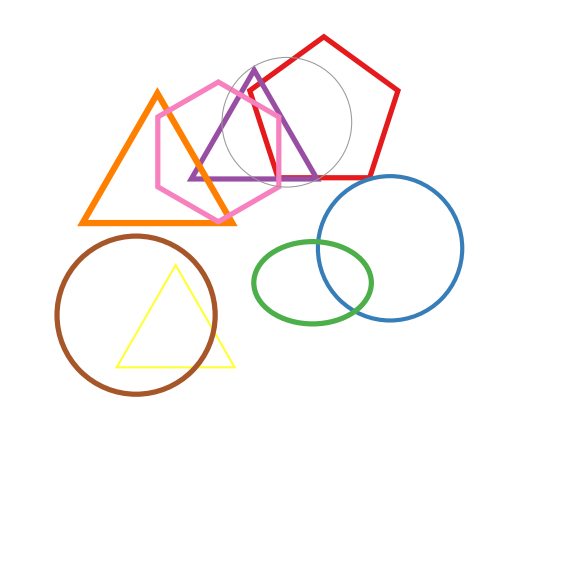[{"shape": "pentagon", "thickness": 2.5, "radius": 0.67, "center": [0.561, 0.801]}, {"shape": "circle", "thickness": 2, "radius": 0.62, "center": [0.675, 0.569]}, {"shape": "oval", "thickness": 2.5, "radius": 0.51, "center": [0.541, 0.509]}, {"shape": "triangle", "thickness": 2.5, "radius": 0.63, "center": [0.44, 0.752]}, {"shape": "triangle", "thickness": 3, "radius": 0.75, "center": [0.273, 0.688]}, {"shape": "triangle", "thickness": 1, "radius": 0.59, "center": [0.304, 0.422]}, {"shape": "circle", "thickness": 2.5, "radius": 0.68, "center": [0.236, 0.453]}, {"shape": "hexagon", "thickness": 2.5, "radius": 0.6, "center": [0.378, 0.736]}, {"shape": "circle", "thickness": 0.5, "radius": 0.56, "center": [0.497, 0.787]}]